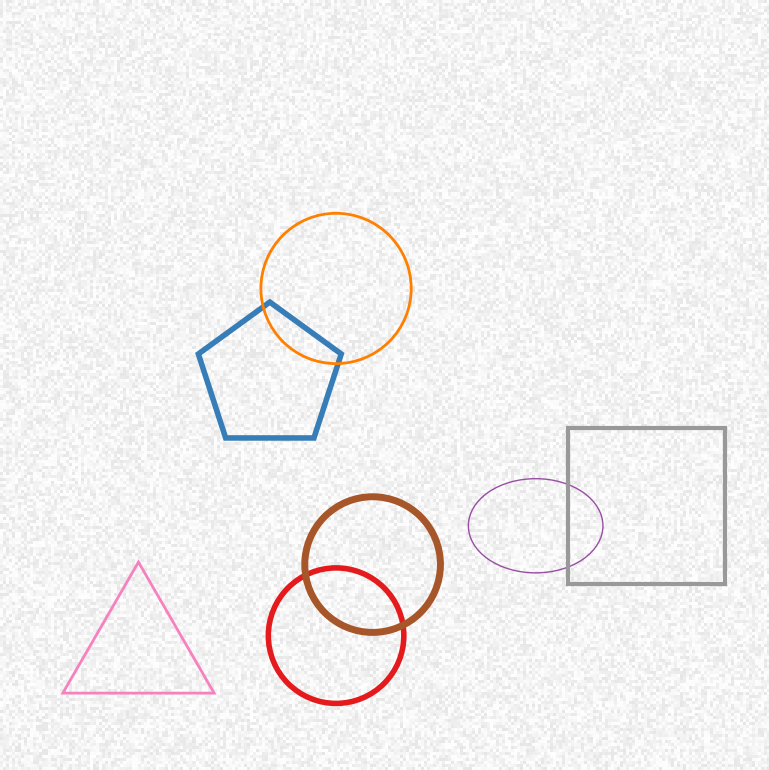[{"shape": "circle", "thickness": 2, "radius": 0.44, "center": [0.436, 0.174]}, {"shape": "pentagon", "thickness": 2, "radius": 0.49, "center": [0.35, 0.51]}, {"shape": "oval", "thickness": 0.5, "radius": 0.44, "center": [0.696, 0.317]}, {"shape": "circle", "thickness": 1, "radius": 0.49, "center": [0.436, 0.625]}, {"shape": "circle", "thickness": 2.5, "radius": 0.44, "center": [0.484, 0.267]}, {"shape": "triangle", "thickness": 1, "radius": 0.57, "center": [0.18, 0.157]}, {"shape": "square", "thickness": 1.5, "radius": 0.51, "center": [0.839, 0.343]}]